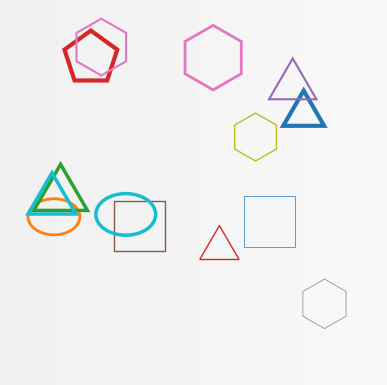[{"shape": "square", "thickness": 0.5, "radius": 0.33, "center": [0.695, 0.425]}, {"shape": "triangle", "thickness": 3, "radius": 0.3, "center": [0.784, 0.704]}, {"shape": "oval", "thickness": 2, "radius": 0.33, "center": [0.139, 0.437]}, {"shape": "triangle", "thickness": 2.5, "radius": 0.4, "center": [0.156, 0.493]}, {"shape": "triangle", "thickness": 1, "radius": 0.29, "center": [0.566, 0.355]}, {"shape": "pentagon", "thickness": 3, "radius": 0.36, "center": [0.234, 0.849]}, {"shape": "triangle", "thickness": 1.5, "radius": 0.35, "center": [0.755, 0.777]}, {"shape": "square", "thickness": 1, "radius": 0.33, "center": [0.36, 0.412]}, {"shape": "hexagon", "thickness": 1.5, "radius": 0.37, "center": [0.261, 0.878]}, {"shape": "hexagon", "thickness": 2, "radius": 0.42, "center": [0.55, 0.85]}, {"shape": "hexagon", "thickness": 0.5, "radius": 0.32, "center": [0.837, 0.211]}, {"shape": "hexagon", "thickness": 1, "radius": 0.31, "center": [0.659, 0.644]}, {"shape": "oval", "thickness": 2.5, "radius": 0.39, "center": [0.325, 0.443]}, {"shape": "triangle", "thickness": 2.5, "radius": 0.36, "center": [0.134, 0.48]}]